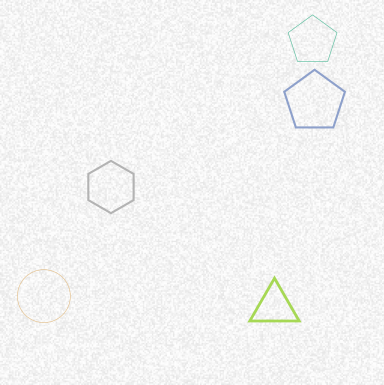[{"shape": "pentagon", "thickness": 0.5, "radius": 0.33, "center": [0.812, 0.895]}, {"shape": "pentagon", "thickness": 1.5, "radius": 0.41, "center": [0.817, 0.736]}, {"shape": "triangle", "thickness": 2, "radius": 0.37, "center": [0.713, 0.203]}, {"shape": "circle", "thickness": 0.5, "radius": 0.34, "center": [0.114, 0.231]}, {"shape": "hexagon", "thickness": 1.5, "radius": 0.34, "center": [0.288, 0.514]}]